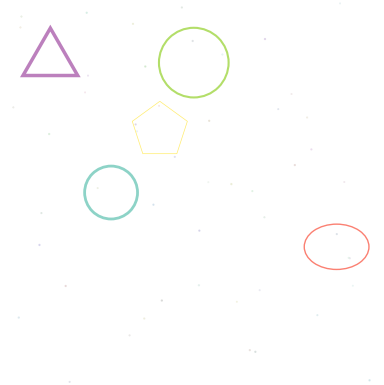[{"shape": "circle", "thickness": 2, "radius": 0.34, "center": [0.289, 0.5]}, {"shape": "oval", "thickness": 1, "radius": 0.42, "center": [0.874, 0.359]}, {"shape": "circle", "thickness": 1.5, "radius": 0.45, "center": [0.503, 0.837]}, {"shape": "triangle", "thickness": 2.5, "radius": 0.41, "center": [0.131, 0.845]}, {"shape": "pentagon", "thickness": 0.5, "radius": 0.38, "center": [0.415, 0.662]}]